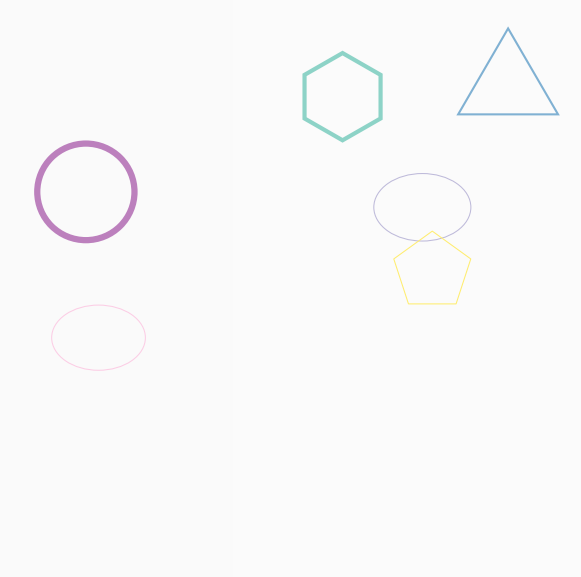[{"shape": "hexagon", "thickness": 2, "radius": 0.38, "center": [0.589, 0.832]}, {"shape": "oval", "thickness": 0.5, "radius": 0.42, "center": [0.727, 0.64]}, {"shape": "triangle", "thickness": 1, "radius": 0.5, "center": [0.874, 0.851]}, {"shape": "oval", "thickness": 0.5, "radius": 0.4, "center": [0.17, 0.414]}, {"shape": "circle", "thickness": 3, "radius": 0.42, "center": [0.148, 0.667]}, {"shape": "pentagon", "thickness": 0.5, "radius": 0.35, "center": [0.744, 0.529]}]